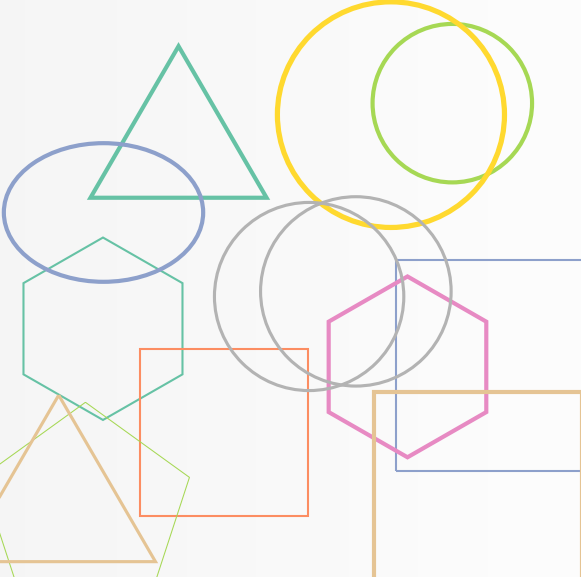[{"shape": "hexagon", "thickness": 1, "radius": 0.79, "center": [0.177, 0.43]}, {"shape": "triangle", "thickness": 2, "radius": 0.87, "center": [0.307, 0.744]}, {"shape": "square", "thickness": 1, "radius": 0.72, "center": [0.385, 0.25]}, {"shape": "square", "thickness": 1, "radius": 0.92, "center": [0.864, 0.366]}, {"shape": "oval", "thickness": 2, "radius": 0.86, "center": [0.178, 0.631]}, {"shape": "hexagon", "thickness": 2, "radius": 0.78, "center": [0.701, 0.364]}, {"shape": "pentagon", "thickness": 0.5, "radius": 0.94, "center": [0.147, 0.114]}, {"shape": "circle", "thickness": 2, "radius": 0.69, "center": [0.778, 0.82]}, {"shape": "circle", "thickness": 2.5, "radius": 0.98, "center": [0.673, 0.801]}, {"shape": "triangle", "thickness": 1.5, "radius": 0.96, "center": [0.101, 0.123]}, {"shape": "square", "thickness": 2, "radius": 0.89, "center": [0.822, 0.142]}, {"shape": "circle", "thickness": 1.5, "radius": 0.82, "center": [0.612, 0.495]}, {"shape": "circle", "thickness": 1.5, "radius": 0.81, "center": [0.532, 0.486]}]